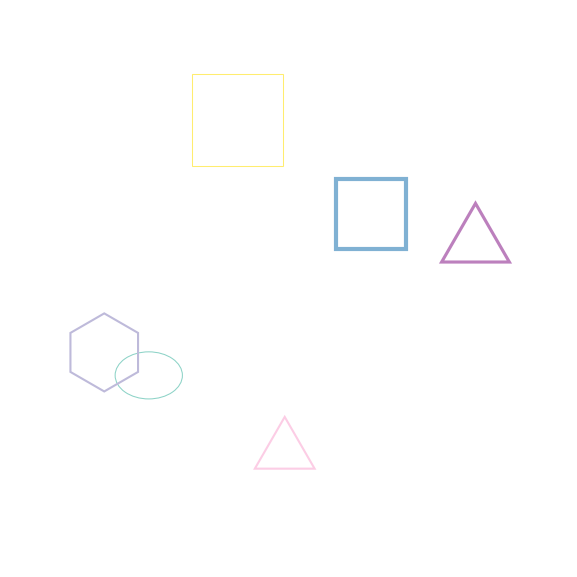[{"shape": "oval", "thickness": 0.5, "radius": 0.29, "center": [0.258, 0.349]}, {"shape": "hexagon", "thickness": 1, "radius": 0.34, "center": [0.181, 0.389]}, {"shape": "square", "thickness": 2, "radius": 0.3, "center": [0.642, 0.629]}, {"shape": "triangle", "thickness": 1, "radius": 0.3, "center": [0.493, 0.217]}, {"shape": "triangle", "thickness": 1.5, "radius": 0.34, "center": [0.823, 0.579]}, {"shape": "square", "thickness": 0.5, "radius": 0.4, "center": [0.411, 0.791]}]